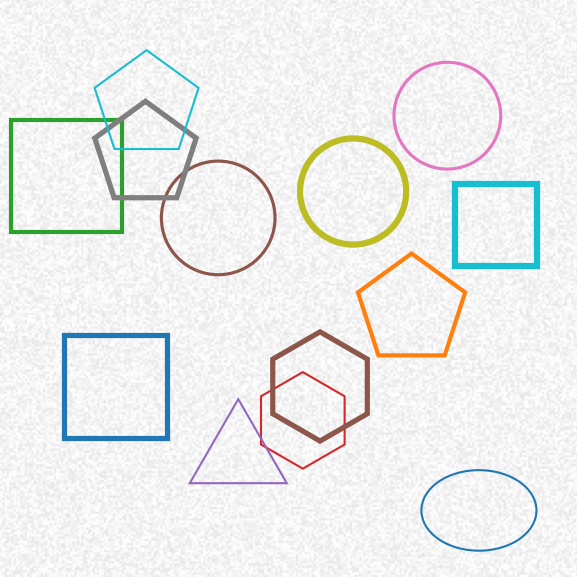[{"shape": "square", "thickness": 2.5, "radius": 0.45, "center": [0.2, 0.329]}, {"shape": "oval", "thickness": 1, "radius": 0.5, "center": [0.829, 0.115]}, {"shape": "pentagon", "thickness": 2, "radius": 0.49, "center": [0.713, 0.463]}, {"shape": "square", "thickness": 2, "radius": 0.48, "center": [0.116, 0.694]}, {"shape": "hexagon", "thickness": 1, "radius": 0.42, "center": [0.524, 0.271]}, {"shape": "triangle", "thickness": 1, "radius": 0.49, "center": [0.413, 0.211]}, {"shape": "circle", "thickness": 1.5, "radius": 0.49, "center": [0.378, 0.622]}, {"shape": "hexagon", "thickness": 2.5, "radius": 0.47, "center": [0.554, 0.33]}, {"shape": "circle", "thickness": 1.5, "radius": 0.46, "center": [0.775, 0.799]}, {"shape": "pentagon", "thickness": 2.5, "radius": 0.46, "center": [0.252, 0.731]}, {"shape": "circle", "thickness": 3, "radius": 0.46, "center": [0.611, 0.668]}, {"shape": "square", "thickness": 3, "radius": 0.35, "center": [0.859, 0.609]}, {"shape": "pentagon", "thickness": 1, "radius": 0.47, "center": [0.254, 0.818]}]